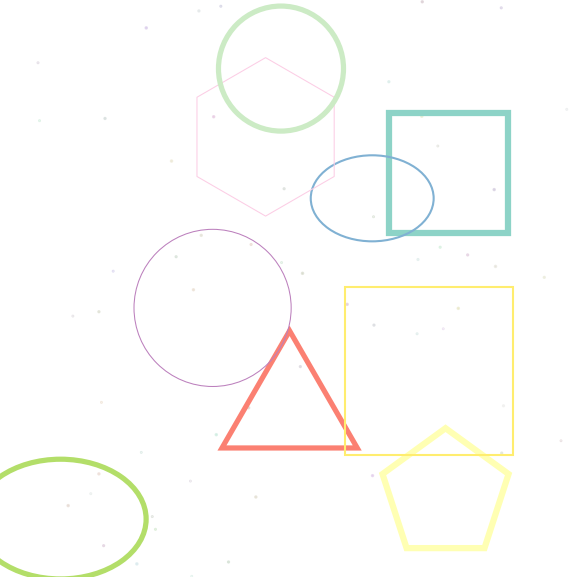[{"shape": "square", "thickness": 3, "radius": 0.52, "center": [0.777, 0.7]}, {"shape": "pentagon", "thickness": 3, "radius": 0.57, "center": [0.772, 0.143]}, {"shape": "triangle", "thickness": 2.5, "radius": 0.68, "center": [0.501, 0.291]}, {"shape": "oval", "thickness": 1, "radius": 0.53, "center": [0.645, 0.656]}, {"shape": "oval", "thickness": 2.5, "radius": 0.74, "center": [0.105, 0.1]}, {"shape": "hexagon", "thickness": 0.5, "radius": 0.69, "center": [0.46, 0.762]}, {"shape": "circle", "thickness": 0.5, "radius": 0.68, "center": [0.368, 0.466]}, {"shape": "circle", "thickness": 2.5, "radius": 0.54, "center": [0.487, 0.88]}, {"shape": "square", "thickness": 1, "radius": 0.73, "center": [0.743, 0.356]}]